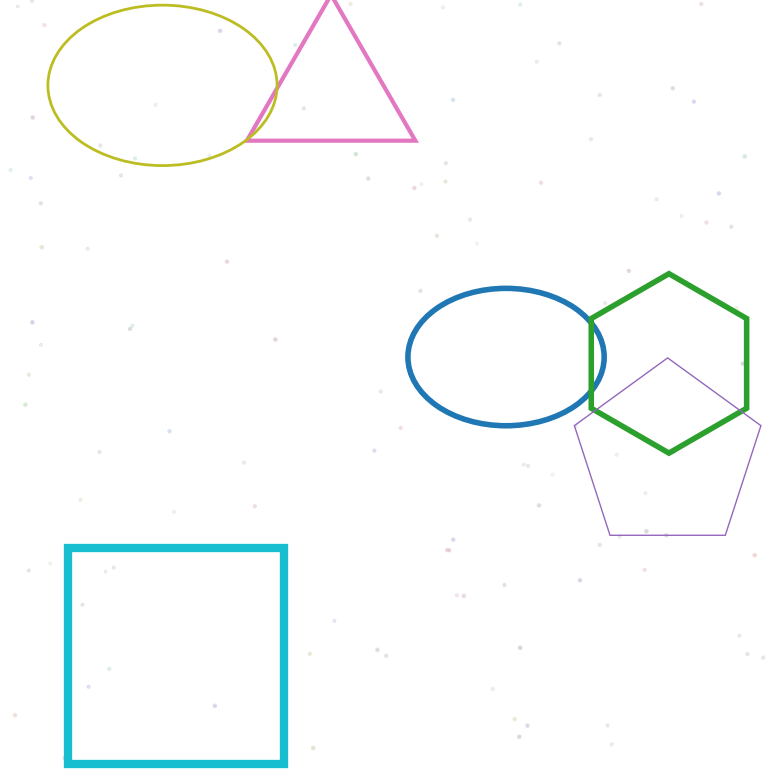[{"shape": "oval", "thickness": 2, "radius": 0.64, "center": [0.657, 0.536]}, {"shape": "hexagon", "thickness": 2, "radius": 0.58, "center": [0.869, 0.528]}, {"shape": "pentagon", "thickness": 0.5, "radius": 0.64, "center": [0.867, 0.408]}, {"shape": "triangle", "thickness": 1.5, "radius": 0.63, "center": [0.43, 0.88]}, {"shape": "oval", "thickness": 1, "radius": 0.74, "center": [0.211, 0.889]}, {"shape": "square", "thickness": 3, "radius": 0.7, "center": [0.229, 0.148]}]